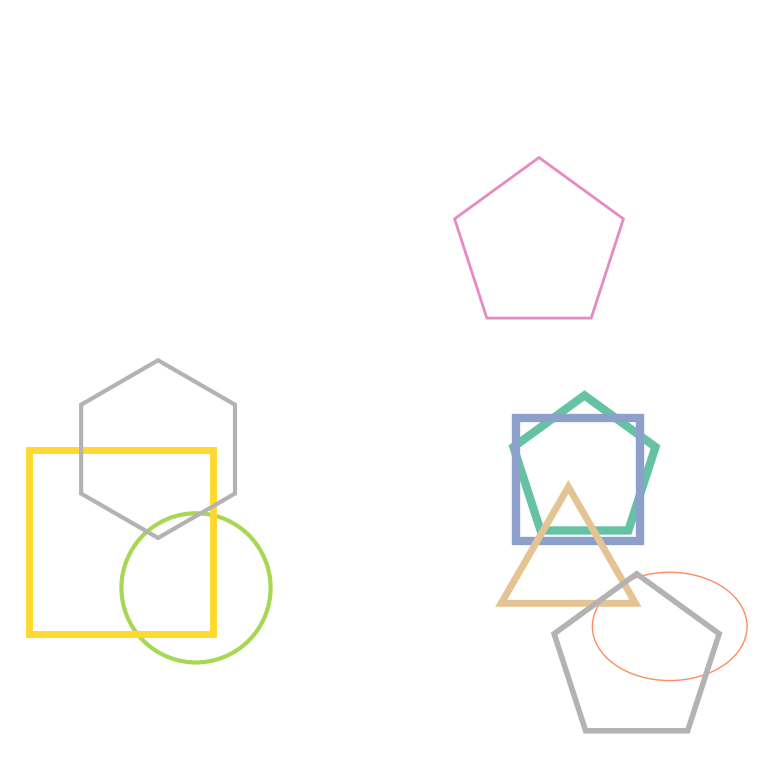[{"shape": "pentagon", "thickness": 3, "radius": 0.48, "center": [0.759, 0.39]}, {"shape": "oval", "thickness": 0.5, "radius": 0.5, "center": [0.87, 0.186]}, {"shape": "square", "thickness": 3, "radius": 0.4, "center": [0.751, 0.377]}, {"shape": "pentagon", "thickness": 1, "radius": 0.58, "center": [0.7, 0.68]}, {"shape": "circle", "thickness": 1.5, "radius": 0.48, "center": [0.255, 0.237]}, {"shape": "square", "thickness": 2.5, "radius": 0.6, "center": [0.157, 0.296]}, {"shape": "triangle", "thickness": 2.5, "radius": 0.5, "center": [0.738, 0.267]}, {"shape": "pentagon", "thickness": 2, "radius": 0.56, "center": [0.827, 0.142]}, {"shape": "hexagon", "thickness": 1.5, "radius": 0.58, "center": [0.205, 0.417]}]